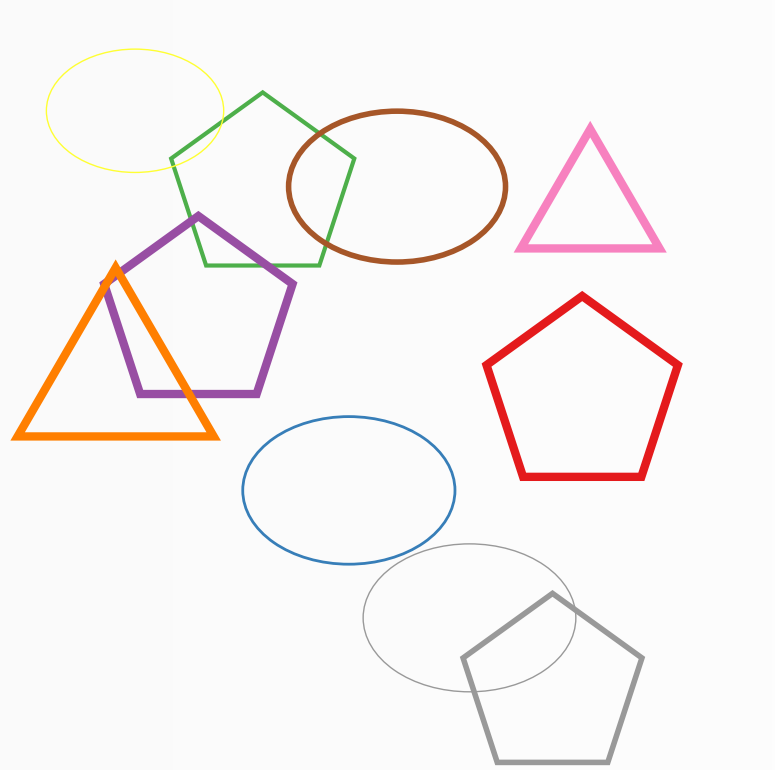[{"shape": "pentagon", "thickness": 3, "radius": 0.65, "center": [0.751, 0.486]}, {"shape": "oval", "thickness": 1, "radius": 0.68, "center": [0.45, 0.363]}, {"shape": "pentagon", "thickness": 1.5, "radius": 0.62, "center": [0.339, 0.756]}, {"shape": "pentagon", "thickness": 3, "radius": 0.64, "center": [0.256, 0.592]}, {"shape": "triangle", "thickness": 3, "radius": 0.73, "center": [0.149, 0.506]}, {"shape": "oval", "thickness": 0.5, "radius": 0.57, "center": [0.174, 0.856]}, {"shape": "oval", "thickness": 2, "radius": 0.7, "center": [0.512, 0.758]}, {"shape": "triangle", "thickness": 3, "radius": 0.52, "center": [0.762, 0.729]}, {"shape": "oval", "thickness": 0.5, "radius": 0.69, "center": [0.606, 0.198]}, {"shape": "pentagon", "thickness": 2, "radius": 0.61, "center": [0.713, 0.108]}]